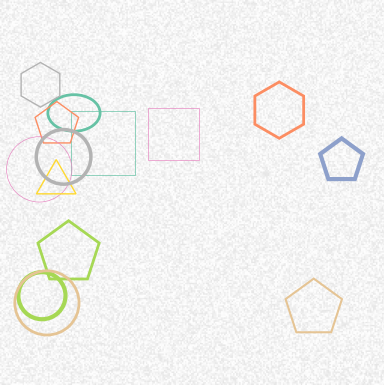[{"shape": "oval", "thickness": 2, "radius": 0.34, "center": [0.192, 0.707]}, {"shape": "square", "thickness": 0.5, "radius": 0.42, "center": [0.268, 0.628]}, {"shape": "pentagon", "thickness": 1, "radius": 0.3, "center": [0.148, 0.677]}, {"shape": "hexagon", "thickness": 2, "radius": 0.37, "center": [0.725, 0.714]}, {"shape": "pentagon", "thickness": 3, "radius": 0.29, "center": [0.887, 0.582]}, {"shape": "square", "thickness": 0.5, "radius": 0.34, "center": [0.451, 0.652]}, {"shape": "circle", "thickness": 0.5, "radius": 0.42, "center": [0.102, 0.56]}, {"shape": "pentagon", "thickness": 2, "radius": 0.42, "center": [0.178, 0.343]}, {"shape": "circle", "thickness": 3, "radius": 0.31, "center": [0.109, 0.232]}, {"shape": "triangle", "thickness": 1, "radius": 0.3, "center": [0.146, 0.526]}, {"shape": "pentagon", "thickness": 1.5, "radius": 0.39, "center": [0.815, 0.199]}, {"shape": "circle", "thickness": 2, "radius": 0.42, "center": [0.122, 0.213]}, {"shape": "hexagon", "thickness": 1, "radius": 0.29, "center": [0.105, 0.78]}, {"shape": "circle", "thickness": 2.5, "radius": 0.35, "center": [0.165, 0.593]}]